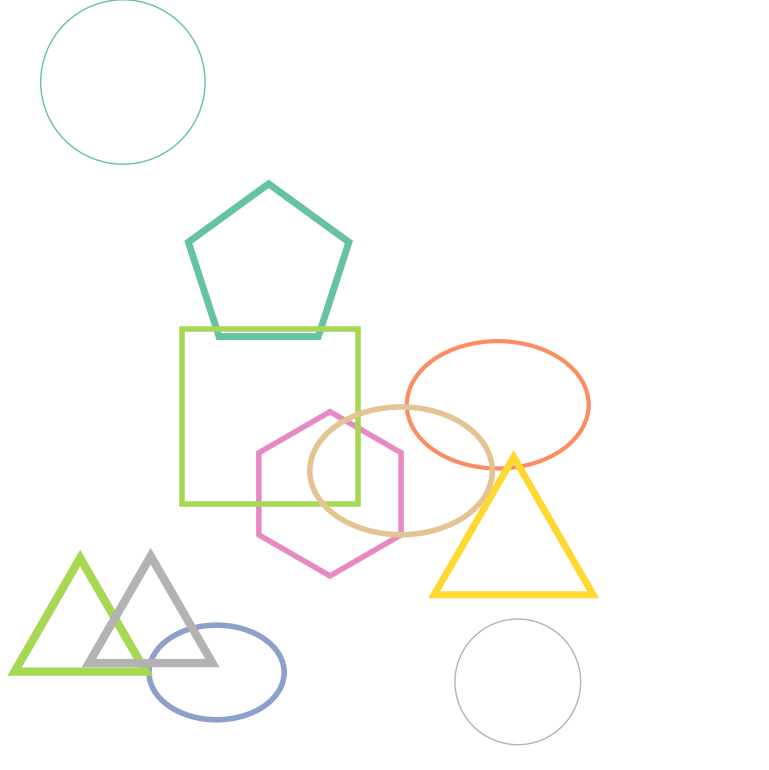[{"shape": "circle", "thickness": 0.5, "radius": 0.53, "center": [0.16, 0.894]}, {"shape": "pentagon", "thickness": 2.5, "radius": 0.55, "center": [0.349, 0.652]}, {"shape": "oval", "thickness": 1.5, "radius": 0.59, "center": [0.646, 0.474]}, {"shape": "oval", "thickness": 2, "radius": 0.44, "center": [0.281, 0.127]}, {"shape": "hexagon", "thickness": 2, "radius": 0.53, "center": [0.429, 0.359]}, {"shape": "triangle", "thickness": 3, "radius": 0.49, "center": [0.104, 0.177]}, {"shape": "square", "thickness": 2, "radius": 0.57, "center": [0.351, 0.459]}, {"shape": "triangle", "thickness": 2.5, "radius": 0.6, "center": [0.667, 0.287]}, {"shape": "oval", "thickness": 2, "radius": 0.59, "center": [0.521, 0.389]}, {"shape": "circle", "thickness": 0.5, "radius": 0.41, "center": [0.672, 0.114]}, {"shape": "triangle", "thickness": 3, "radius": 0.46, "center": [0.196, 0.185]}]